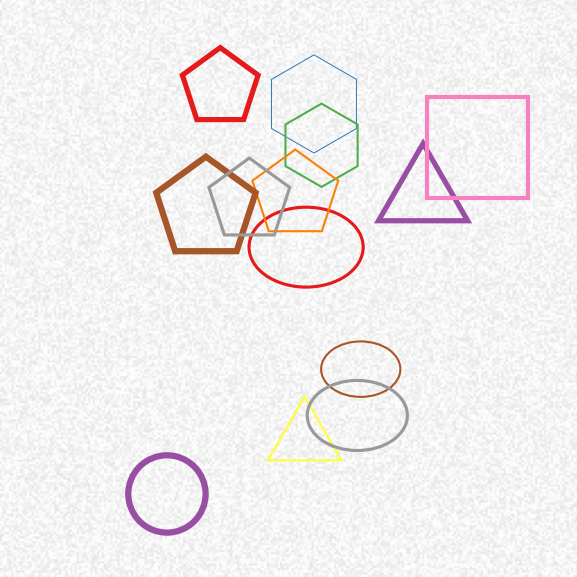[{"shape": "pentagon", "thickness": 2.5, "radius": 0.34, "center": [0.381, 0.848]}, {"shape": "oval", "thickness": 1.5, "radius": 0.49, "center": [0.53, 0.571]}, {"shape": "hexagon", "thickness": 0.5, "radius": 0.42, "center": [0.544, 0.819]}, {"shape": "hexagon", "thickness": 1, "radius": 0.36, "center": [0.557, 0.748]}, {"shape": "triangle", "thickness": 2.5, "radius": 0.45, "center": [0.733, 0.661]}, {"shape": "circle", "thickness": 3, "radius": 0.33, "center": [0.289, 0.144]}, {"shape": "pentagon", "thickness": 1, "radius": 0.39, "center": [0.511, 0.662]}, {"shape": "triangle", "thickness": 1, "radius": 0.37, "center": [0.527, 0.239]}, {"shape": "pentagon", "thickness": 3, "radius": 0.45, "center": [0.357, 0.637]}, {"shape": "oval", "thickness": 1, "radius": 0.34, "center": [0.625, 0.36]}, {"shape": "square", "thickness": 2, "radius": 0.44, "center": [0.827, 0.743]}, {"shape": "pentagon", "thickness": 1.5, "radius": 0.37, "center": [0.432, 0.652]}, {"shape": "oval", "thickness": 1.5, "radius": 0.43, "center": [0.619, 0.28]}]